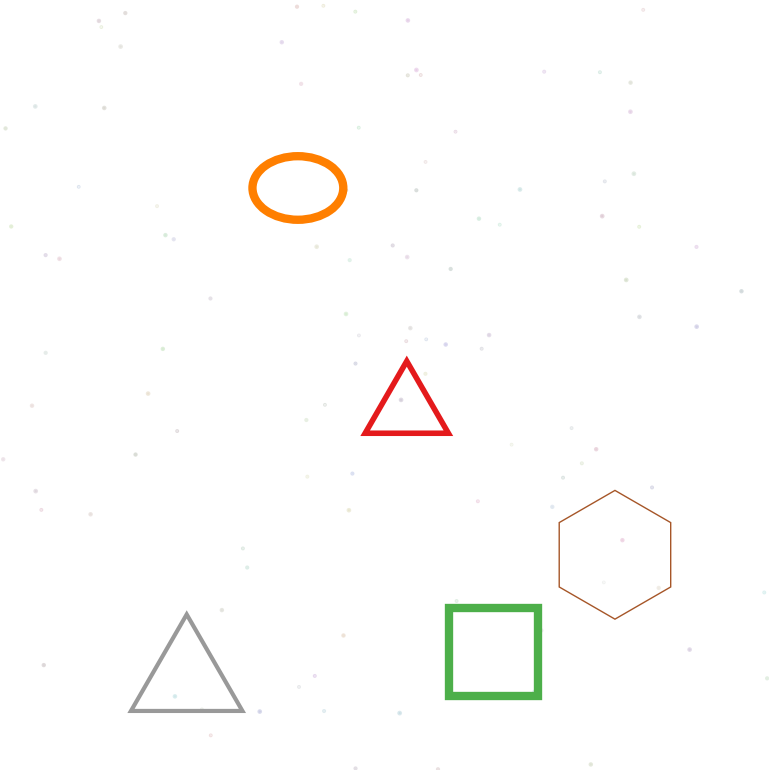[{"shape": "triangle", "thickness": 2, "radius": 0.31, "center": [0.528, 0.469]}, {"shape": "square", "thickness": 3, "radius": 0.29, "center": [0.641, 0.153]}, {"shape": "oval", "thickness": 3, "radius": 0.29, "center": [0.387, 0.756]}, {"shape": "hexagon", "thickness": 0.5, "radius": 0.42, "center": [0.799, 0.28]}, {"shape": "triangle", "thickness": 1.5, "radius": 0.42, "center": [0.242, 0.118]}]